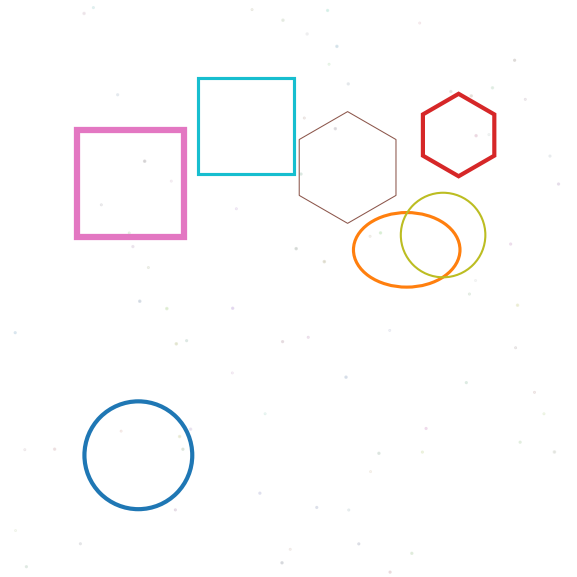[{"shape": "circle", "thickness": 2, "radius": 0.47, "center": [0.24, 0.211]}, {"shape": "oval", "thickness": 1.5, "radius": 0.46, "center": [0.704, 0.567]}, {"shape": "hexagon", "thickness": 2, "radius": 0.36, "center": [0.794, 0.765]}, {"shape": "hexagon", "thickness": 0.5, "radius": 0.48, "center": [0.602, 0.709]}, {"shape": "square", "thickness": 3, "radius": 0.47, "center": [0.226, 0.682]}, {"shape": "circle", "thickness": 1, "radius": 0.37, "center": [0.767, 0.592]}, {"shape": "square", "thickness": 1.5, "radius": 0.42, "center": [0.426, 0.78]}]